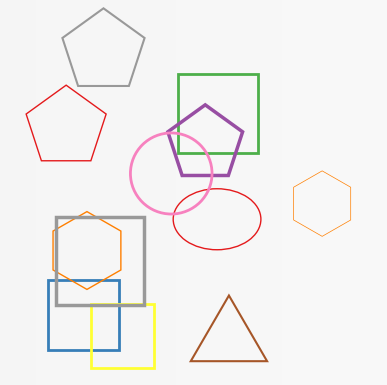[{"shape": "pentagon", "thickness": 1, "radius": 0.54, "center": [0.171, 0.67]}, {"shape": "oval", "thickness": 1, "radius": 0.57, "center": [0.56, 0.431]}, {"shape": "square", "thickness": 2, "radius": 0.46, "center": [0.216, 0.182]}, {"shape": "square", "thickness": 2, "radius": 0.52, "center": [0.563, 0.705]}, {"shape": "pentagon", "thickness": 2.5, "radius": 0.51, "center": [0.53, 0.626]}, {"shape": "hexagon", "thickness": 0.5, "radius": 0.43, "center": [0.831, 0.471]}, {"shape": "hexagon", "thickness": 1, "radius": 0.51, "center": [0.224, 0.349]}, {"shape": "square", "thickness": 2, "radius": 0.41, "center": [0.316, 0.127]}, {"shape": "triangle", "thickness": 1.5, "radius": 0.57, "center": [0.591, 0.119]}, {"shape": "circle", "thickness": 2, "radius": 0.53, "center": [0.442, 0.549]}, {"shape": "square", "thickness": 2.5, "radius": 0.57, "center": [0.257, 0.322]}, {"shape": "pentagon", "thickness": 1.5, "radius": 0.56, "center": [0.267, 0.867]}]